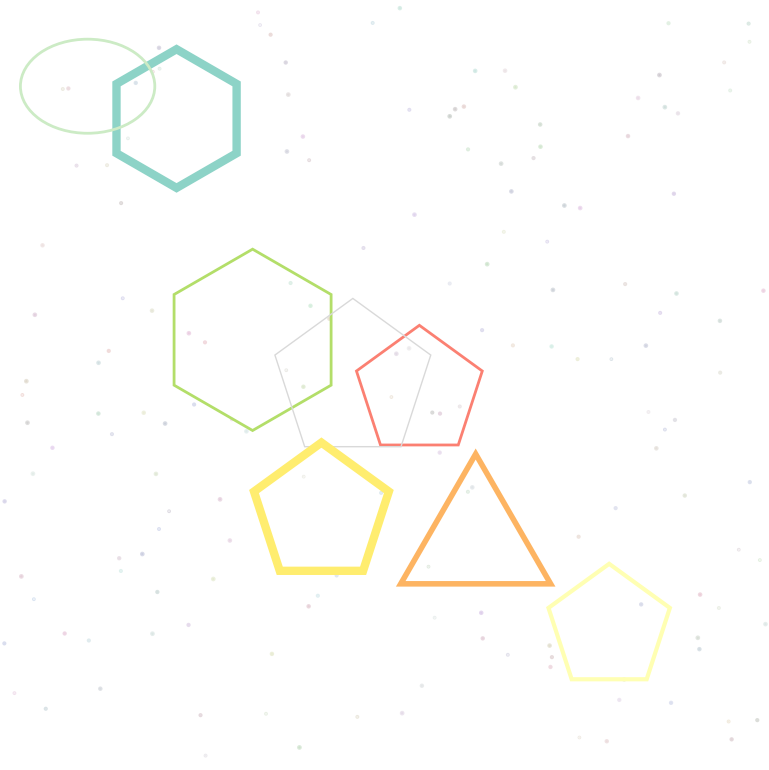[{"shape": "hexagon", "thickness": 3, "radius": 0.45, "center": [0.229, 0.846]}, {"shape": "pentagon", "thickness": 1.5, "radius": 0.41, "center": [0.791, 0.185]}, {"shape": "pentagon", "thickness": 1, "radius": 0.43, "center": [0.545, 0.492]}, {"shape": "triangle", "thickness": 2, "radius": 0.56, "center": [0.618, 0.298]}, {"shape": "hexagon", "thickness": 1, "radius": 0.59, "center": [0.328, 0.559]}, {"shape": "pentagon", "thickness": 0.5, "radius": 0.53, "center": [0.458, 0.506]}, {"shape": "oval", "thickness": 1, "radius": 0.44, "center": [0.114, 0.888]}, {"shape": "pentagon", "thickness": 3, "radius": 0.46, "center": [0.417, 0.333]}]